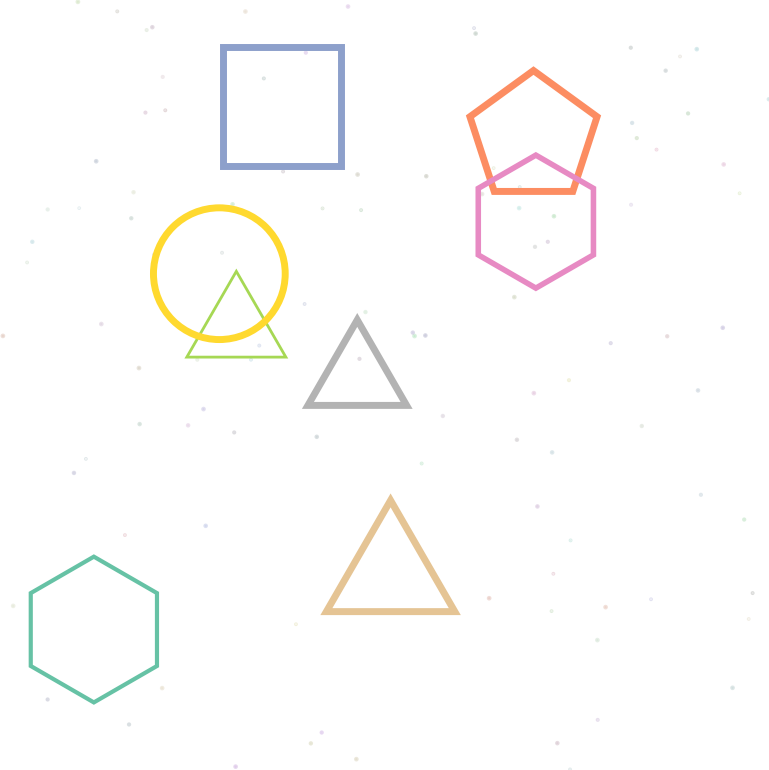[{"shape": "hexagon", "thickness": 1.5, "radius": 0.47, "center": [0.122, 0.182]}, {"shape": "pentagon", "thickness": 2.5, "radius": 0.43, "center": [0.693, 0.822]}, {"shape": "square", "thickness": 2.5, "radius": 0.38, "center": [0.366, 0.862]}, {"shape": "hexagon", "thickness": 2, "radius": 0.43, "center": [0.696, 0.712]}, {"shape": "triangle", "thickness": 1, "radius": 0.37, "center": [0.307, 0.573]}, {"shape": "circle", "thickness": 2.5, "radius": 0.43, "center": [0.285, 0.645]}, {"shape": "triangle", "thickness": 2.5, "radius": 0.48, "center": [0.507, 0.254]}, {"shape": "triangle", "thickness": 2.5, "radius": 0.37, "center": [0.464, 0.511]}]